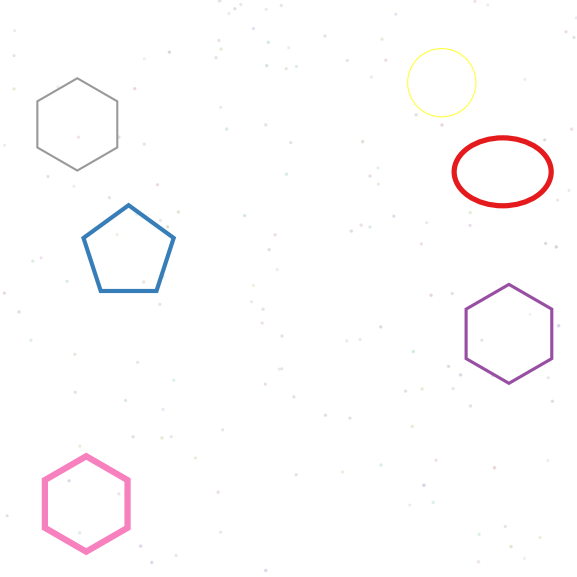[{"shape": "oval", "thickness": 2.5, "radius": 0.42, "center": [0.87, 0.702]}, {"shape": "pentagon", "thickness": 2, "radius": 0.41, "center": [0.223, 0.562]}, {"shape": "hexagon", "thickness": 1.5, "radius": 0.43, "center": [0.881, 0.421]}, {"shape": "circle", "thickness": 0.5, "radius": 0.3, "center": [0.765, 0.856]}, {"shape": "hexagon", "thickness": 3, "radius": 0.41, "center": [0.149, 0.126]}, {"shape": "hexagon", "thickness": 1, "radius": 0.4, "center": [0.134, 0.784]}]